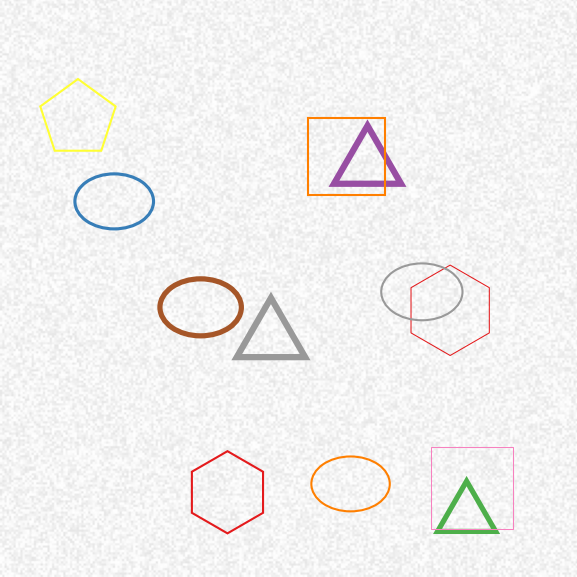[{"shape": "hexagon", "thickness": 0.5, "radius": 0.39, "center": [0.78, 0.462]}, {"shape": "hexagon", "thickness": 1, "radius": 0.36, "center": [0.394, 0.147]}, {"shape": "oval", "thickness": 1.5, "radius": 0.34, "center": [0.198, 0.65]}, {"shape": "triangle", "thickness": 2.5, "radius": 0.29, "center": [0.808, 0.108]}, {"shape": "triangle", "thickness": 3, "radius": 0.34, "center": [0.636, 0.714]}, {"shape": "oval", "thickness": 1, "radius": 0.34, "center": [0.607, 0.161]}, {"shape": "square", "thickness": 1, "radius": 0.33, "center": [0.6, 0.728]}, {"shape": "pentagon", "thickness": 1, "radius": 0.34, "center": [0.135, 0.794]}, {"shape": "oval", "thickness": 2.5, "radius": 0.35, "center": [0.347, 0.467]}, {"shape": "square", "thickness": 0.5, "radius": 0.36, "center": [0.818, 0.154]}, {"shape": "oval", "thickness": 1, "radius": 0.35, "center": [0.731, 0.494]}, {"shape": "triangle", "thickness": 3, "radius": 0.34, "center": [0.469, 0.415]}]